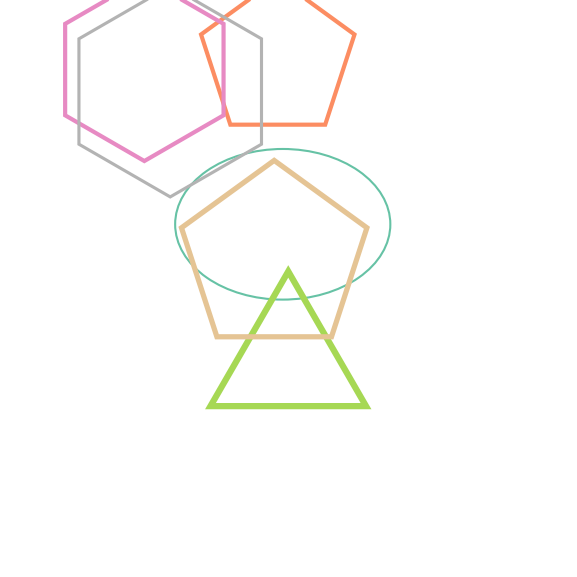[{"shape": "oval", "thickness": 1, "radius": 0.93, "center": [0.49, 0.611]}, {"shape": "pentagon", "thickness": 2, "radius": 0.7, "center": [0.481, 0.896]}, {"shape": "hexagon", "thickness": 2, "radius": 0.79, "center": [0.25, 0.879]}, {"shape": "triangle", "thickness": 3, "radius": 0.78, "center": [0.499, 0.374]}, {"shape": "pentagon", "thickness": 2.5, "radius": 0.84, "center": [0.475, 0.553]}, {"shape": "hexagon", "thickness": 1.5, "radius": 0.91, "center": [0.295, 0.841]}]